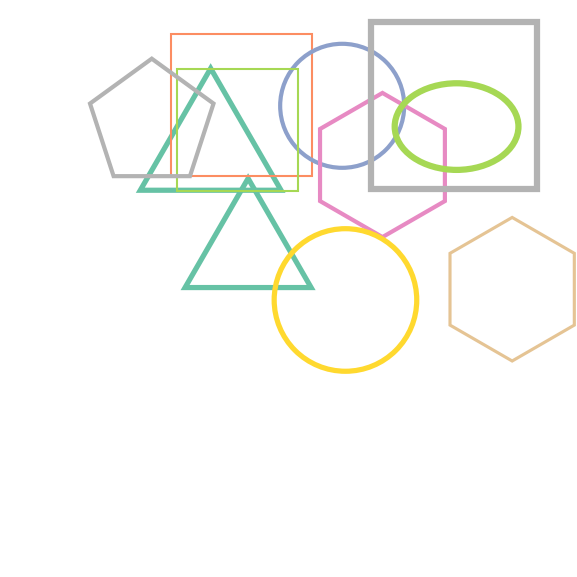[{"shape": "triangle", "thickness": 2.5, "radius": 0.63, "center": [0.43, 0.564]}, {"shape": "triangle", "thickness": 2.5, "radius": 0.7, "center": [0.365, 0.74]}, {"shape": "square", "thickness": 1, "radius": 0.61, "center": [0.418, 0.817]}, {"shape": "circle", "thickness": 2, "radius": 0.54, "center": [0.593, 0.816]}, {"shape": "hexagon", "thickness": 2, "radius": 0.62, "center": [0.662, 0.713]}, {"shape": "square", "thickness": 1, "radius": 0.53, "center": [0.411, 0.775]}, {"shape": "oval", "thickness": 3, "radius": 0.54, "center": [0.791, 0.78]}, {"shape": "circle", "thickness": 2.5, "radius": 0.62, "center": [0.598, 0.48]}, {"shape": "hexagon", "thickness": 1.5, "radius": 0.62, "center": [0.887, 0.498]}, {"shape": "square", "thickness": 3, "radius": 0.72, "center": [0.786, 0.816]}, {"shape": "pentagon", "thickness": 2, "radius": 0.56, "center": [0.263, 0.785]}]